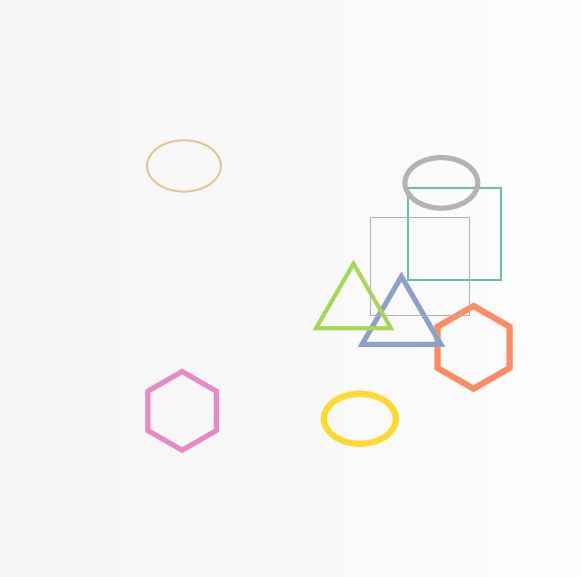[{"shape": "square", "thickness": 1, "radius": 0.4, "center": [0.782, 0.594]}, {"shape": "hexagon", "thickness": 3, "radius": 0.36, "center": [0.815, 0.398]}, {"shape": "triangle", "thickness": 2.5, "radius": 0.39, "center": [0.691, 0.442]}, {"shape": "hexagon", "thickness": 2.5, "radius": 0.34, "center": [0.313, 0.288]}, {"shape": "triangle", "thickness": 2, "radius": 0.37, "center": [0.608, 0.468]}, {"shape": "oval", "thickness": 3, "radius": 0.31, "center": [0.619, 0.274]}, {"shape": "oval", "thickness": 1, "radius": 0.32, "center": [0.316, 0.712]}, {"shape": "square", "thickness": 0.5, "radius": 0.43, "center": [0.722, 0.538]}, {"shape": "oval", "thickness": 2.5, "radius": 0.31, "center": [0.759, 0.682]}]